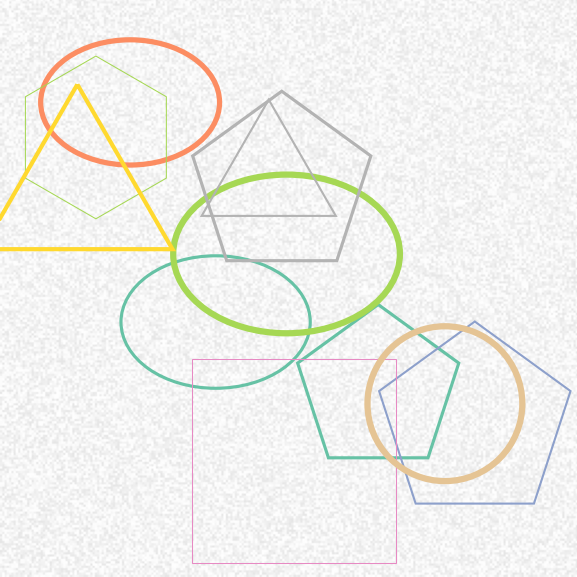[{"shape": "pentagon", "thickness": 1.5, "radius": 0.73, "center": [0.655, 0.325]}, {"shape": "oval", "thickness": 1.5, "radius": 0.82, "center": [0.373, 0.441]}, {"shape": "oval", "thickness": 2.5, "radius": 0.77, "center": [0.225, 0.822]}, {"shape": "pentagon", "thickness": 1, "radius": 0.87, "center": [0.822, 0.268]}, {"shape": "square", "thickness": 0.5, "radius": 0.88, "center": [0.51, 0.201]}, {"shape": "oval", "thickness": 3, "radius": 0.98, "center": [0.496, 0.559]}, {"shape": "hexagon", "thickness": 0.5, "radius": 0.7, "center": [0.166, 0.761]}, {"shape": "triangle", "thickness": 2, "radius": 0.95, "center": [0.134, 0.663]}, {"shape": "circle", "thickness": 3, "radius": 0.67, "center": [0.77, 0.3]}, {"shape": "triangle", "thickness": 1, "radius": 0.67, "center": [0.465, 0.692]}, {"shape": "pentagon", "thickness": 1.5, "radius": 0.81, "center": [0.488, 0.679]}]